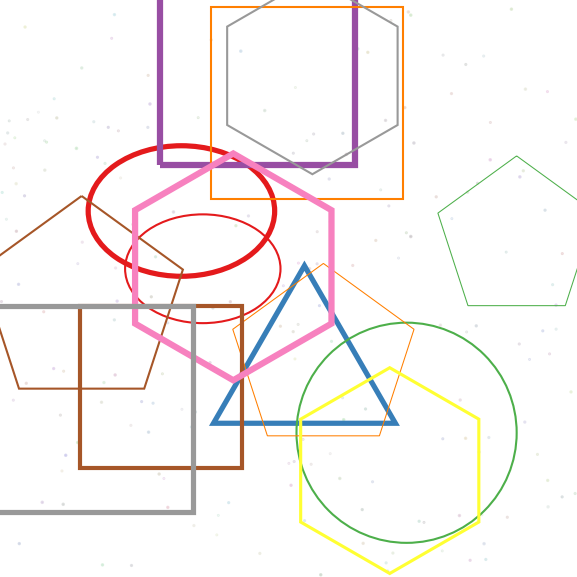[{"shape": "oval", "thickness": 2.5, "radius": 0.81, "center": [0.314, 0.634]}, {"shape": "oval", "thickness": 1, "radius": 0.67, "center": [0.351, 0.534]}, {"shape": "triangle", "thickness": 2.5, "radius": 0.91, "center": [0.527, 0.357]}, {"shape": "circle", "thickness": 1, "radius": 0.95, "center": [0.704, 0.25]}, {"shape": "pentagon", "thickness": 0.5, "radius": 0.72, "center": [0.895, 0.586]}, {"shape": "square", "thickness": 3, "radius": 0.85, "center": [0.446, 0.883]}, {"shape": "square", "thickness": 1, "radius": 0.83, "center": [0.531, 0.821]}, {"shape": "pentagon", "thickness": 0.5, "radius": 0.82, "center": [0.56, 0.378]}, {"shape": "hexagon", "thickness": 1.5, "radius": 0.89, "center": [0.675, 0.184]}, {"shape": "pentagon", "thickness": 1, "radius": 0.92, "center": [0.141, 0.475]}, {"shape": "square", "thickness": 2, "radius": 0.7, "center": [0.279, 0.328]}, {"shape": "hexagon", "thickness": 3, "radius": 0.98, "center": [0.404, 0.537]}, {"shape": "square", "thickness": 2.5, "radius": 0.89, "center": [0.157, 0.291]}, {"shape": "hexagon", "thickness": 1, "radius": 0.85, "center": [0.541, 0.868]}]